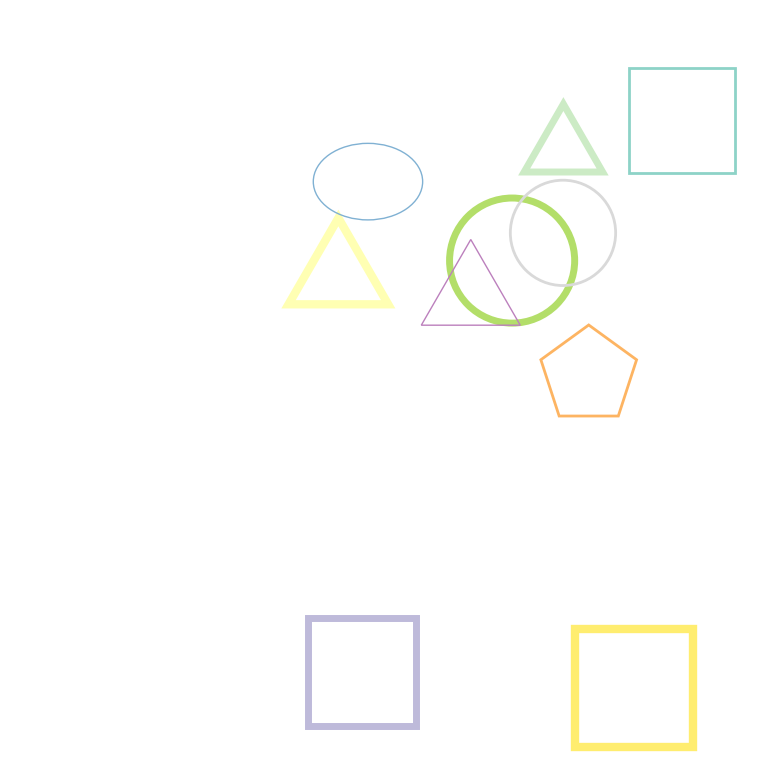[{"shape": "square", "thickness": 1, "radius": 0.34, "center": [0.885, 0.843]}, {"shape": "triangle", "thickness": 3, "radius": 0.37, "center": [0.439, 0.642]}, {"shape": "square", "thickness": 2.5, "radius": 0.35, "center": [0.47, 0.128]}, {"shape": "oval", "thickness": 0.5, "radius": 0.36, "center": [0.478, 0.764]}, {"shape": "pentagon", "thickness": 1, "radius": 0.33, "center": [0.765, 0.513]}, {"shape": "circle", "thickness": 2.5, "radius": 0.41, "center": [0.665, 0.662]}, {"shape": "circle", "thickness": 1, "radius": 0.34, "center": [0.731, 0.698]}, {"shape": "triangle", "thickness": 0.5, "radius": 0.37, "center": [0.611, 0.615]}, {"shape": "triangle", "thickness": 2.5, "radius": 0.29, "center": [0.732, 0.806]}, {"shape": "square", "thickness": 3, "radius": 0.38, "center": [0.824, 0.106]}]